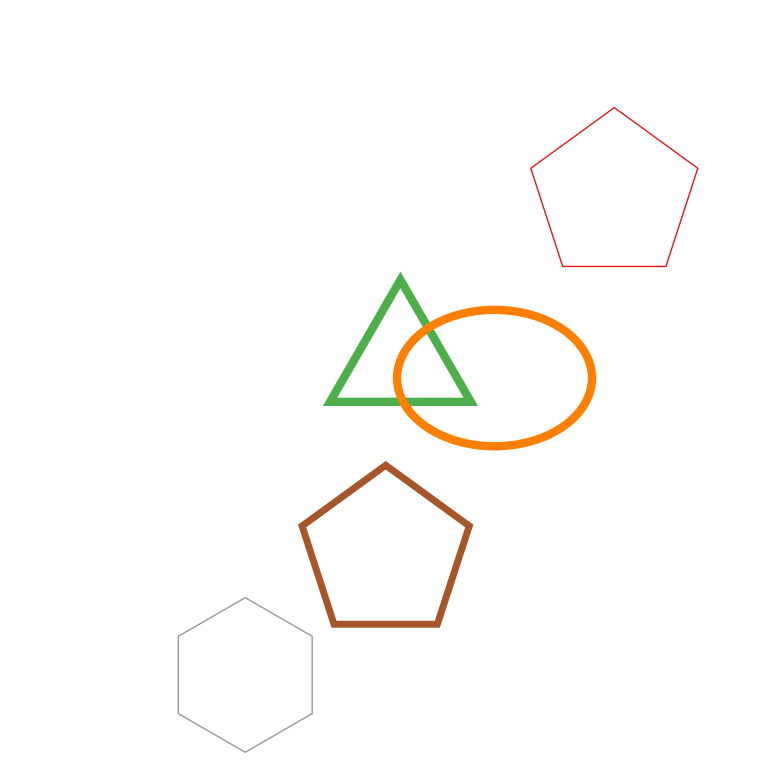[{"shape": "pentagon", "thickness": 0.5, "radius": 0.57, "center": [0.798, 0.746]}, {"shape": "triangle", "thickness": 3, "radius": 0.53, "center": [0.52, 0.531]}, {"shape": "oval", "thickness": 3, "radius": 0.63, "center": [0.642, 0.509]}, {"shape": "pentagon", "thickness": 2.5, "radius": 0.57, "center": [0.501, 0.282]}, {"shape": "hexagon", "thickness": 0.5, "radius": 0.5, "center": [0.318, 0.123]}]